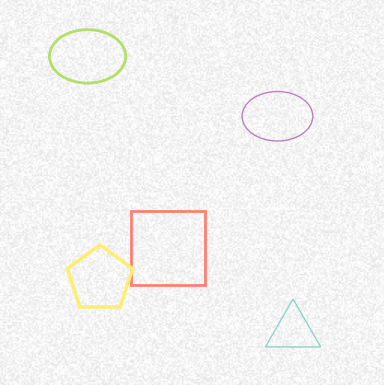[{"shape": "triangle", "thickness": 1, "radius": 0.42, "center": [0.761, 0.14]}, {"shape": "square", "thickness": 2, "radius": 0.48, "center": [0.437, 0.356]}, {"shape": "oval", "thickness": 2, "radius": 0.5, "center": [0.228, 0.854]}, {"shape": "oval", "thickness": 1, "radius": 0.46, "center": [0.721, 0.698]}, {"shape": "pentagon", "thickness": 2.5, "radius": 0.45, "center": [0.26, 0.275]}]